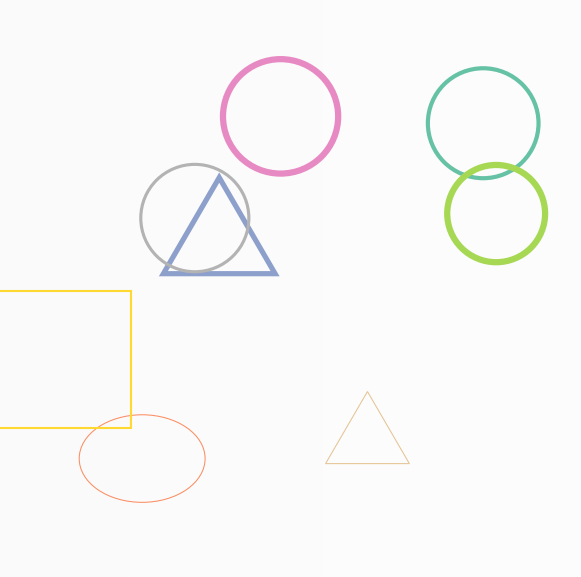[{"shape": "circle", "thickness": 2, "radius": 0.48, "center": [0.831, 0.786]}, {"shape": "oval", "thickness": 0.5, "radius": 0.54, "center": [0.245, 0.205]}, {"shape": "triangle", "thickness": 2.5, "radius": 0.55, "center": [0.377, 0.581]}, {"shape": "circle", "thickness": 3, "radius": 0.5, "center": [0.483, 0.798]}, {"shape": "circle", "thickness": 3, "radius": 0.42, "center": [0.854, 0.629]}, {"shape": "square", "thickness": 1, "radius": 0.59, "center": [0.106, 0.377]}, {"shape": "triangle", "thickness": 0.5, "radius": 0.42, "center": [0.632, 0.238]}, {"shape": "circle", "thickness": 1.5, "radius": 0.46, "center": [0.335, 0.622]}]